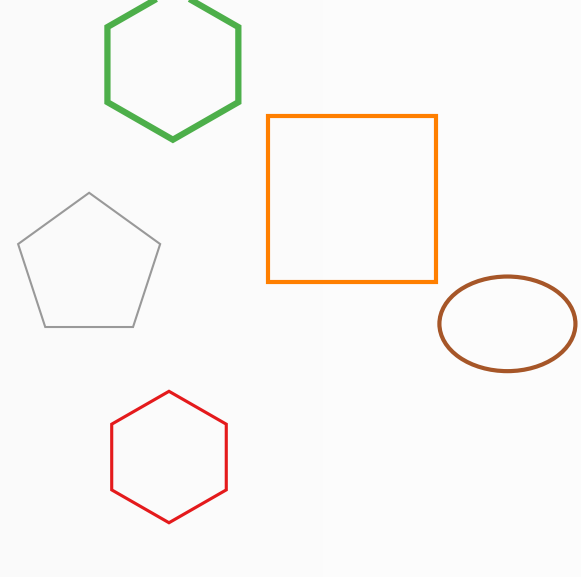[{"shape": "hexagon", "thickness": 1.5, "radius": 0.57, "center": [0.291, 0.208]}, {"shape": "hexagon", "thickness": 3, "radius": 0.65, "center": [0.297, 0.887]}, {"shape": "square", "thickness": 2, "radius": 0.72, "center": [0.605, 0.654]}, {"shape": "oval", "thickness": 2, "radius": 0.59, "center": [0.873, 0.438]}, {"shape": "pentagon", "thickness": 1, "radius": 0.64, "center": [0.153, 0.537]}]